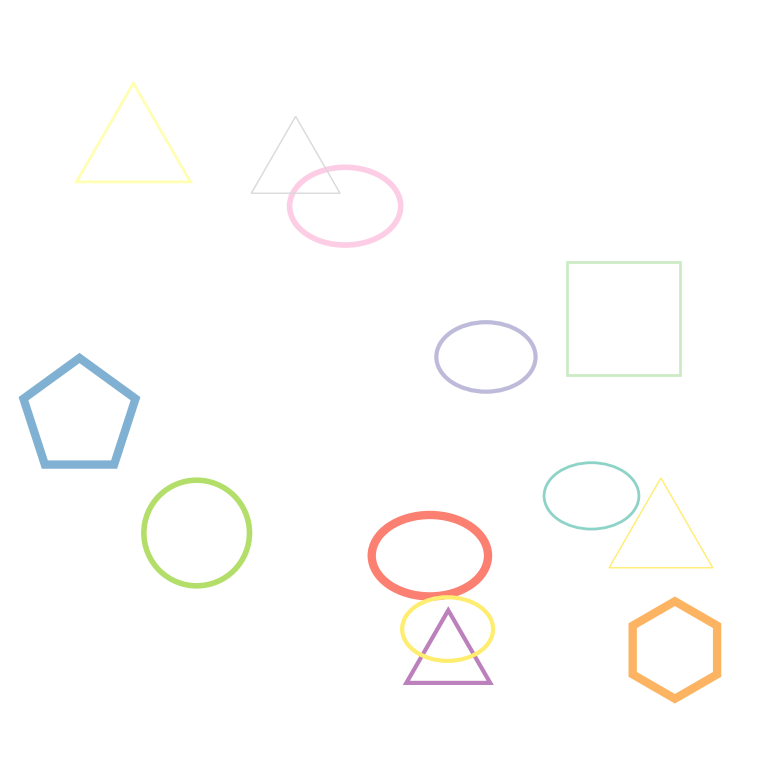[{"shape": "oval", "thickness": 1, "radius": 0.31, "center": [0.768, 0.356]}, {"shape": "triangle", "thickness": 1, "radius": 0.43, "center": [0.173, 0.807]}, {"shape": "oval", "thickness": 1.5, "radius": 0.32, "center": [0.631, 0.536]}, {"shape": "oval", "thickness": 3, "radius": 0.38, "center": [0.558, 0.278]}, {"shape": "pentagon", "thickness": 3, "radius": 0.38, "center": [0.103, 0.459]}, {"shape": "hexagon", "thickness": 3, "radius": 0.32, "center": [0.876, 0.156]}, {"shape": "circle", "thickness": 2, "radius": 0.34, "center": [0.255, 0.308]}, {"shape": "oval", "thickness": 2, "radius": 0.36, "center": [0.448, 0.732]}, {"shape": "triangle", "thickness": 0.5, "radius": 0.33, "center": [0.384, 0.782]}, {"shape": "triangle", "thickness": 1.5, "radius": 0.31, "center": [0.582, 0.145]}, {"shape": "square", "thickness": 1, "radius": 0.37, "center": [0.81, 0.586]}, {"shape": "oval", "thickness": 1.5, "radius": 0.3, "center": [0.581, 0.183]}, {"shape": "triangle", "thickness": 0.5, "radius": 0.39, "center": [0.858, 0.301]}]